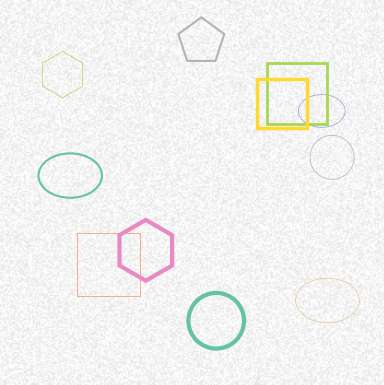[{"shape": "oval", "thickness": 1.5, "radius": 0.41, "center": [0.182, 0.544]}, {"shape": "circle", "thickness": 3, "radius": 0.36, "center": [0.562, 0.167]}, {"shape": "square", "thickness": 0.5, "radius": 0.41, "center": [0.281, 0.313]}, {"shape": "oval", "thickness": 0.5, "radius": 0.3, "center": [0.836, 0.712]}, {"shape": "hexagon", "thickness": 3, "radius": 0.39, "center": [0.379, 0.35]}, {"shape": "square", "thickness": 2, "radius": 0.39, "center": [0.771, 0.757]}, {"shape": "hexagon", "thickness": 0.5, "radius": 0.3, "center": [0.163, 0.806]}, {"shape": "square", "thickness": 2.5, "radius": 0.32, "center": [0.732, 0.732]}, {"shape": "oval", "thickness": 0.5, "radius": 0.41, "center": [0.851, 0.22]}, {"shape": "pentagon", "thickness": 1.5, "radius": 0.31, "center": [0.523, 0.892]}, {"shape": "circle", "thickness": 0.5, "radius": 0.29, "center": [0.862, 0.591]}]